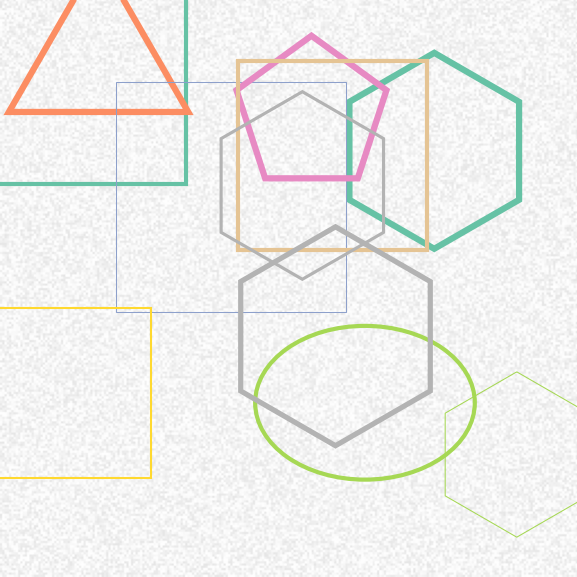[{"shape": "square", "thickness": 2, "radius": 0.97, "center": [0.128, 0.873]}, {"shape": "hexagon", "thickness": 3, "radius": 0.85, "center": [0.752, 0.738]}, {"shape": "triangle", "thickness": 3, "radius": 0.9, "center": [0.171, 0.895]}, {"shape": "square", "thickness": 0.5, "radius": 1.0, "center": [0.4, 0.658]}, {"shape": "pentagon", "thickness": 3, "radius": 0.68, "center": [0.539, 0.801]}, {"shape": "hexagon", "thickness": 0.5, "radius": 0.72, "center": [0.895, 0.212]}, {"shape": "oval", "thickness": 2, "radius": 0.95, "center": [0.632, 0.302]}, {"shape": "square", "thickness": 1, "radius": 0.74, "center": [0.114, 0.319]}, {"shape": "square", "thickness": 2, "radius": 0.82, "center": [0.576, 0.73]}, {"shape": "hexagon", "thickness": 2.5, "radius": 0.95, "center": [0.581, 0.417]}, {"shape": "hexagon", "thickness": 1.5, "radius": 0.81, "center": [0.524, 0.678]}]